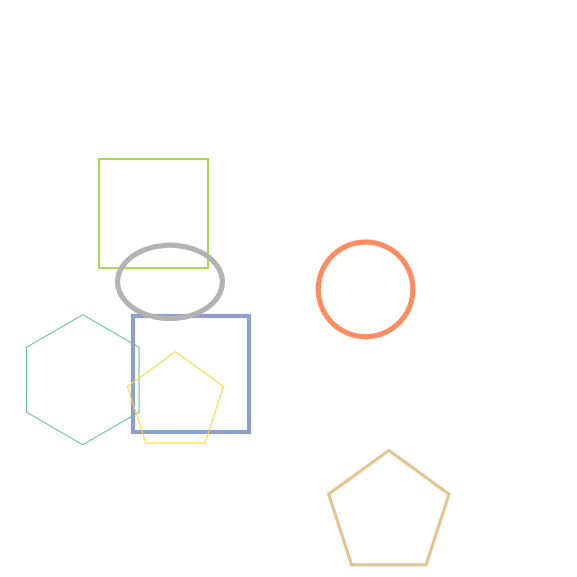[{"shape": "hexagon", "thickness": 0.5, "radius": 0.56, "center": [0.143, 0.342]}, {"shape": "circle", "thickness": 2.5, "radius": 0.41, "center": [0.633, 0.498]}, {"shape": "square", "thickness": 2, "radius": 0.5, "center": [0.331, 0.351]}, {"shape": "square", "thickness": 1, "radius": 0.47, "center": [0.265, 0.63]}, {"shape": "pentagon", "thickness": 0.5, "radius": 0.44, "center": [0.304, 0.303]}, {"shape": "pentagon", "thickness": 1.5, "radius": 0.55, "center": [0.673, 0.11]}, {"shape": "oval", "thickness": 2.5, "radius": 0.45, "center": [0.294, 0.511]}]